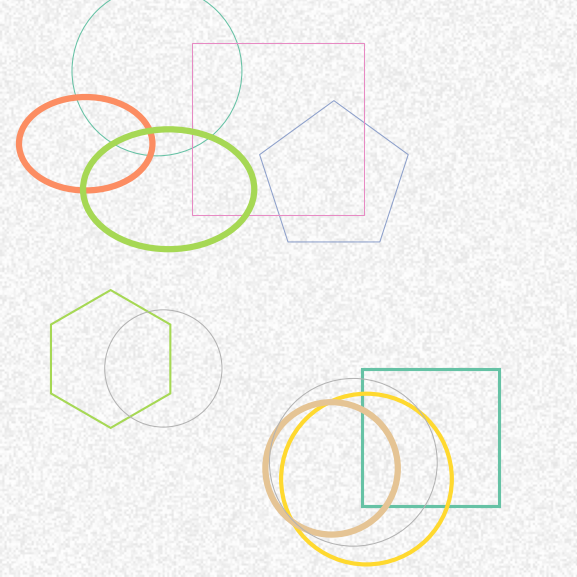[{"shape": "circle", "thickness": 0.5, "radius": 0.74, "center": [0.272, 0.876]}, {"shape": "square", "thickness": 1.5, "radius": 0.59, "center": [0.745, 0.242]}, {"shape": "oval", "thickness": 3, "radius": 0.58, "center": [0.148, 0.75]}, {"shape": "pentagon", "thickness": 0.5, "radius": 0.68, "center": [0.578, 0.69]}, {"shape": "square", "thickness": 0.5, "radius": 0.74, "center": [0.482, 0.777]}, {"shape": "hexagon", "thickness": 1, "radius": 0.6, "center": [0.192, 0.378]}, {"shape": "oval", "thickness": 3, "radius": 0.74, "center": [0.292, 0.671]}, {"shape": "circle", "thickness": 2, "radius": 0.74, "center": [0.635, 0.17]}, {"shape": "circle", "thickness": 3, "radius": 0.57, "center": [0.574, 0.188]}, {"shape": "circle", "thickness": 0.5, "radius": 0.51, "center": [0.283, 0.361]}, {"shape": "circle", "thickness": 0.5, "radius": 0.73, "center": [0.612, 0.199]}]